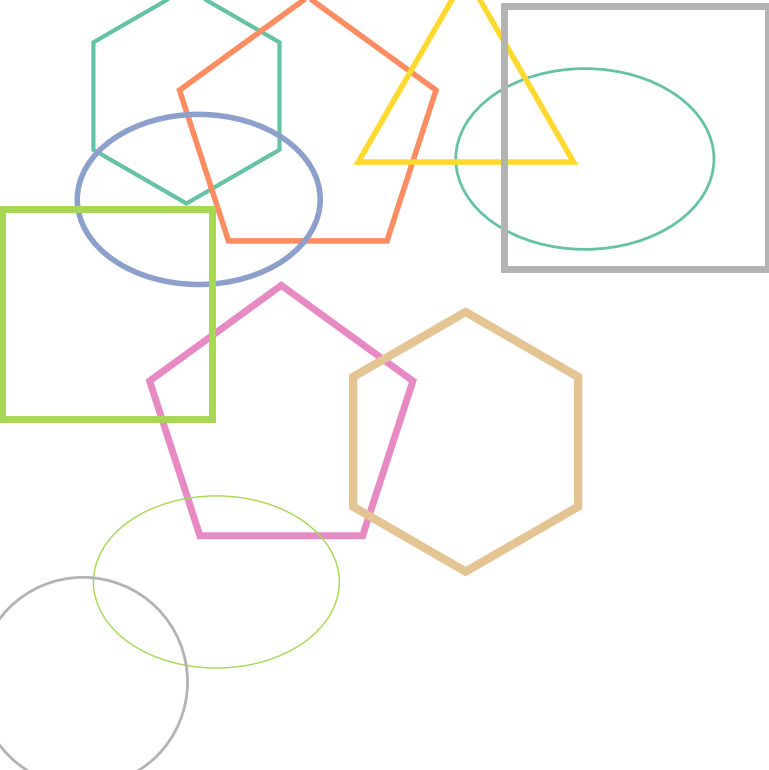[{"shape": "oval", "thickness": 1, "radius": 0.84, "center": [0.76, 0.794]}, {"shape": "hexagon", "thickness": 1.5, "radius": 0.7, "center": [0.242, 0.875]}, {"shape": "pentagon", "thickness": 2, "radius": 0.88, "center": [0.4, 0.829]}, {"shape": "oval", "thickness": 2, "radius": 0.79, "center": [0.258, 0.741]}, {"shape": "pentagon", "thickness": 2.5, "radius": 0.9, "center": [0.365, 0.45]}, {"shape": "oval", "thickness": 0.5, "radius": 0.8, "center": [0.281, 0.244]}, {"shape": "square", "thickness": 2.5, "radius": 0.68, "center": [0.139, 0.593]}, {"shape": "triangle", "thickness": 2, "radius": 0.81, "center": [0.605, 0.87]}, {"shape": "hexagon", "thickness": 3, "radius": 0.84, "center": [0.605, 0.426]}, {"shape": "circle", "thickness": 1, "radius": 0.68, "center": [0.108, 0.114]}, {"shape": "square", "thickness": 2.5, "radius": 0.85, "center": [0.826, 0.821]}]